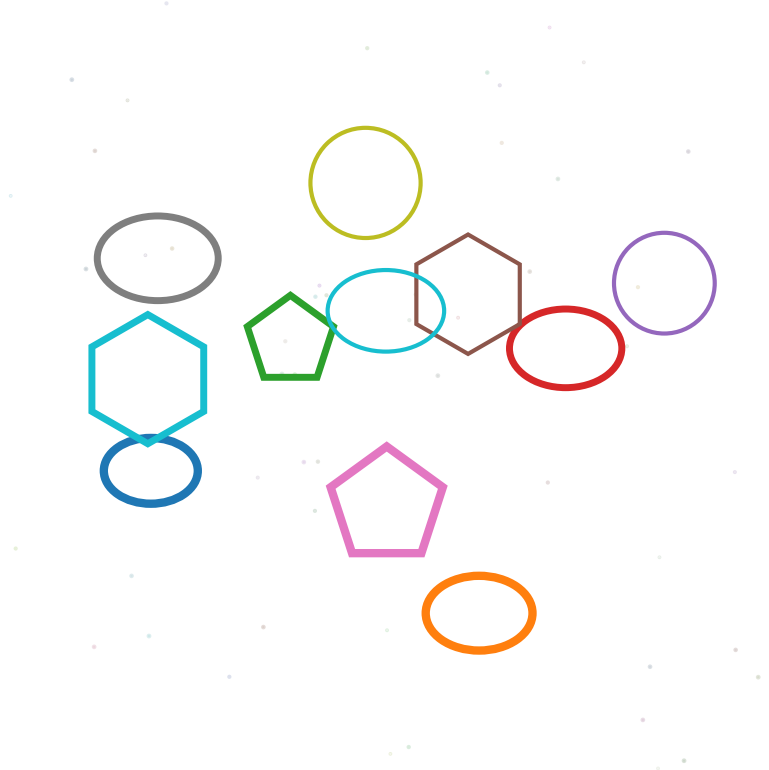[{"shape": "oval", "thickness": 3, "radius": 0.31, "center": [0.196, 0.389]}, {"shape": "oval", "thickness": 3, "radius": 0.35, "center": [0.622, 0.204]}, {"shape": "pentagon", "thickness": 2.5, "radius": 0.29, "center": [0.377, 0.558]}, {"shape": "oval", "thickness": 2.5, "radius": 0.36, "center": [0.735, 0.548]}, {"shape": "circle", "thickness": 1.5, "radius": 0.33, "center": [0.863, 0.632]}, {"shape": "hexagon", "thickness": 1.5, "radius": 0.39, "center": [0.608, 0.618]}, {"shape": "pentagon", "thickness": 3, "radius": 0.38, "center": [0.502, 0.344]}, {"shape": "oval", "thickness": 2.5, "radius": 0.39, "center": [0.205, 0.665]}, {"shape": "circle", "thickness": 1.5, "radius": 0.36, "center": [0.475, 0.762]}, {"shape": "oval", "thickness": 1.5, "radius": 0.38, "center": [0.501, 0.596]}, {"shape": "hexagon", "thickness": 2.5, "radius": 0.42, "center": [0.192, 0.508]}]